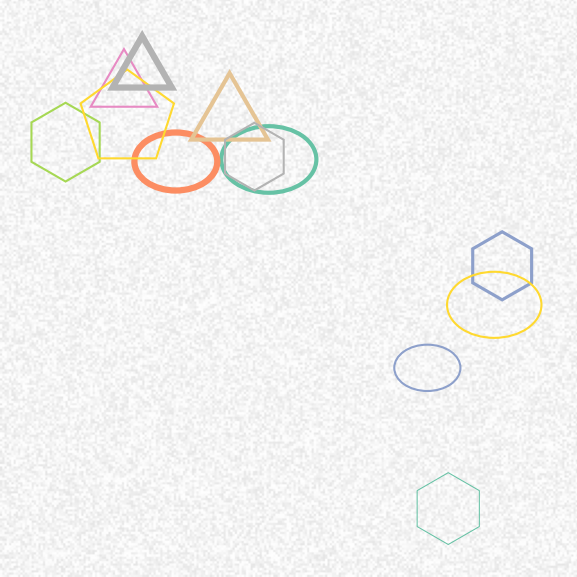[{"shape": "oval", "thickness": 2, "radius": 0.41, "center": [0.466, 0.723]}, {"shape": "hexagon", "thickness": 0.5, "radius": 0.31, "center": [0.776, 0.118]}, {"shape": "oval", "thickness": 3, "radius": 0.36, "center": [0.304, 0.719]}, {"shape": "oval", "thickness": 1, "radius": 0.29, "center": [0.74, 0.362]}, {"shape": "hexagon", "thickness": 1.5, "radius": 0.29, "center": [0.87, 0.539]}, {"shape": "triangle", "thickness": 1, "radius": 0.33, "center": [0.215, 0.848]}, {"shape": "hexagon", "thickness": 1, "radius": 0.34, "center": [0.114, 0.753]}, {"shape": "oval", "thickness": 1, "radius": 0.41, "center": [0.856, 0.471]}, {"shape": "pentagon", "thickness": 1, "radius": 0.43, "center": [0.22, 0.794]}, {"shape": "triangle", "thickness": 2, "radius": 0.38, "center": [0.398, 0.796]}, {"shape": "triangle", "thickness": 3, "radius": 0.3, "center": [0.246, 0.877]}, {"shape": "hexagon", "thickness": 1, "radius": 0.29, "center": [0.44, 0.728]}]